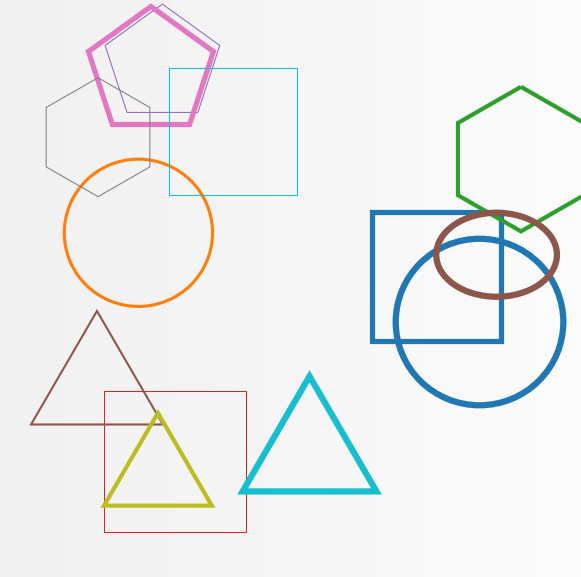[{"shape": "square", "thickness": 2.5, "radius": 0.56, "center": [0.751, 0.521]}, {"shape": "circle", "thickness": 3, "radius": 0.72, "center": [0.825, 0.442]}, {"shape": "circle", "thickness": 1.5, "radius": 0.64, "center": [0.238, 0.596]}, {"shape": "hexagon", "thickness": 2, "radius": 0.63, "center": [0.896, 0.724]}, {"shape": "square", "thickness": 0.5, "radius": 0.61, "center": [0.301, 0.201]}, {"shape": "pentagon", "thickness": 0.5, "radius": 0.52, "center": [0.279, 0.888]}, {"shape": "oval", "thickness": 3, "radius": 0.52, "center": [0.854, 0.558]}, {"shape": "triangle", "thickness": 1, "radius": 0.65, "center": [0.167, 0.33]}, {"shape": "pentagon", "thickness": 2.5, "radius": 0.57, "center": [0.26, 0.875]}, {"shape": "hexagon", "thickness": 0.5, "radius": 0.51, "center": [0.169, 0.762]}, {"shape": "triangle", "thickness": 2, "radius": 0.54, "center": [0.272, 0.177]}, {"shape": "square", "thickness": 0.5, "radius": 0.55, "center": [0.401, 0.772]}, {"shape": "triangle", "thickness": 3, "radius": 0.66, "center": [0.533, 0.215]}]